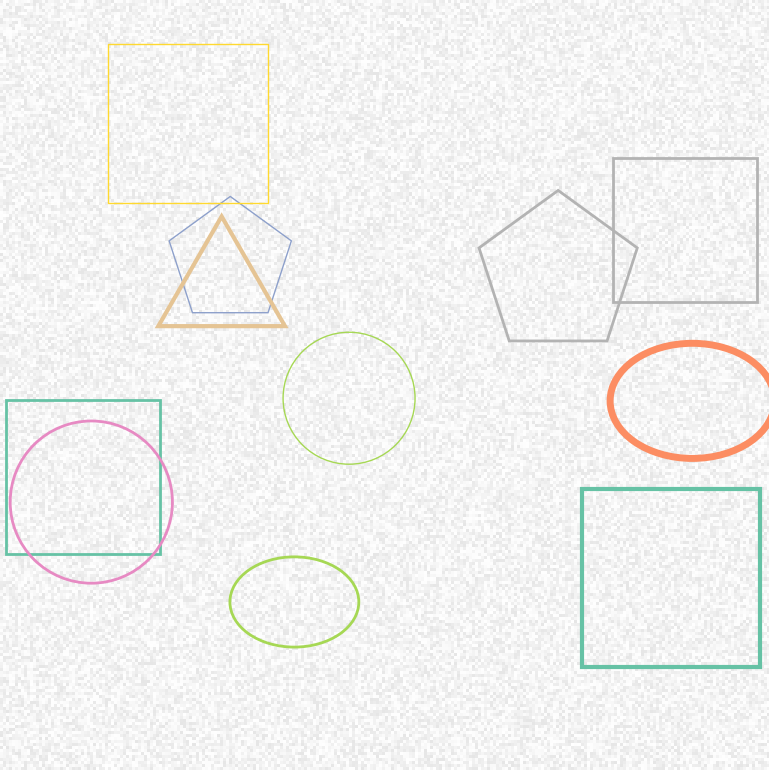[{"shape": "square", "thickness": 1, "radius": 0.5, "center": [0.108, 0.381]}, {"shape": "square", "thickness": 1.5, "radius": 0.58, "center": [0.871, 0.249]}, {"shape": "oval", "thickness": 2.5, "radius": 0.53, "center": [0.899, 0.479]}, {"shape": "pentagon", "thickness": 0.5, "radius": 0.42, "center": [0.299, 0.661]}, {"shape": "circle", "thickness": 1, "radius": 0.53, "center": [0.119, 0.348]}, {"shape": "circle", "thickness": 0.5, "radius": 0.43, "center": [0.453, 0.483]}, {"shape": "oval", "thickness": 1, "radius": 0.42, "center": [0.382, 0.218]}, {"shape": "square", "thickness": 0.5, "radius": 0.52, "center": [0.244, 0.84]}, {"shape": "triangle", "thickness": 1.5, "radius": 0.47, "center": [0.288, 0.624]}, {"shape": "square", "thickness": 1, "radius": 0.47, "center": [0.89, 0.701]}, {"shape": "pentagon", "thickness": 1, "radius": 0.54, "center": [0.725, 0.645]}]